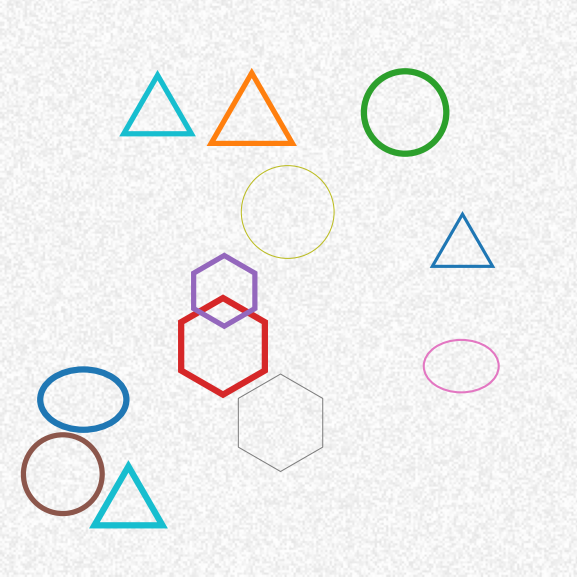[{"shape": "triangle", "thickness": 1.5, "radius": 0.3, "center": [0.801, 0.568]}, {"shape": "oval", "thickness": 3, "radius": 0.37, "center": [0.144, 0.307]}, {"shape": "triangle", "thickness": 2.5, "radius": 0.41, "center": [0.436, 0.791]}, {"shape": "circle", "thickness": 3, "radius": 0.36, "center": [0.701, 0.804]}, {"shape": "hexagon", "thickness": 3, "radius": 0.42, "center": [0.386, 0.399]}, {"shape": "hexagon", "thickness": 2.5, "radius": 0.31, "center": [0.388, 0.495]}, {"shape": "circle", "thickness": 2.5, "radius": 0.34, "center": [0.109, 0.178]}, {"shape": "oval", "thickness": 1, "radius": 0.32, "center": [0.799, 0.365]}, {"shape": "hexagon", "thickness": 0.5, "radius": 0.42, "center": [0.486, 0.267]}, {"shape": "circle", "thickness": 0.5, "radius": 0.4, "center": [0.498, 0.632]}, {"shape": "triangle", "thickness": 3, "radius": 0.34, "center": [0.222, 0.123]}, {"shape": "triangle", "thickness": 2.5, "radius": 0.34, "center": [0.273, 0.801]}]